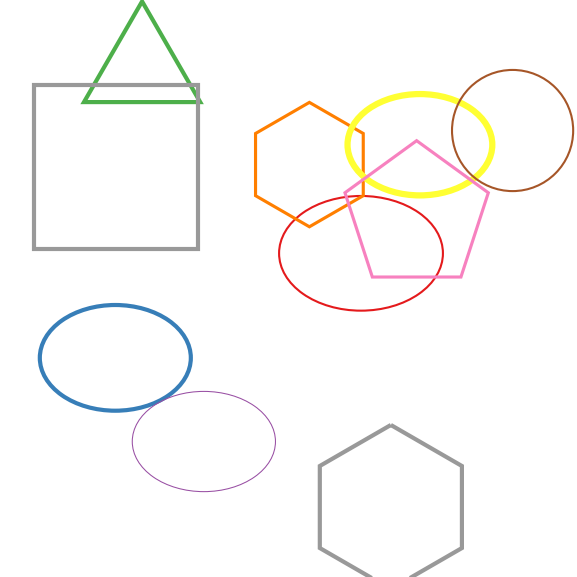[{"shape": "oval", "thickness": 1, "radius": 0.71, "center": [0.625, 0.56]}, {"shape": "oval", "thickness": 2, "radius": 0.65, "center": [0.2, 0.379]}, {"shape": "triangle", "thickness": 2, "radius": 0.58, "center": [0.246, 0.88]}, {"shape": "oval", "thickness": 0.5, "radius": 0.62, "center": [0.353, 0.235]}, {"shape": "hexagon", "thickness": 1.5, "radius": 0.54, "center": [0.536, 0.714]}, {"shape": "oval", "thickness": 3, "radius": 0.63, "center": [0.727, 0.749]}, {"shape": "circle", "thickness": 1, "radius": 0.52, "center": [0.888, 0.773]}, {"shape": "pentagon", "thickness": 1.5, "radius": 0.65, "center": [0.721, 0.625]}, {"shape": "hexagon", "thickness": 2, "radius": 0.71, "center": [0.677, 0.121]}, {"shape": "square", "thickness": 2, "radius": 0.71, "center": [0.2, 0.71]}]